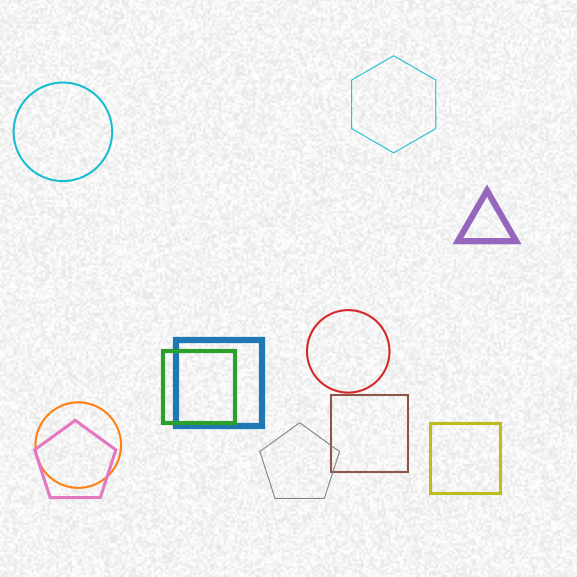[{"shape": "square", "thickness": 3, "radius": 0.37, "center": [0.38, 0.336]}, {"shape": "circle", "thickness": 1, "radius": 0.37, "center": [0.136, 0.228]}, {"shape": "square", "thickness": 2, "radius": 0.31, "center": [0.345, 0.328]}, {"shape": "circle", "thickness": 1, "radius": 0.36, "center": [0.603, 0.391]}, {"shape": "triangle", "thickness": 3, "radius": 0.29, "center": [0.843, 0.611]}, {"shape": "square", "thickness": 1, "radius": 0.33, "center": [0.64, 0.248]}, {"shape": "pentagon", "thickness": 1.5, "radius": 0.37, "center": [0.13, 0.197]}, {"shape": "pentagon", "thickness": 0.5, "radius": 0.36, "center": [0.519, 0.195]}, {"shape": "square", "thickness": 1.5, "radius": 0.3, "center": [0.805, 0.206]}, {"shape": "circle", "thickness": 1, "radius": 0.43, "center": [0.109, 0.771]}, {"shape": "hexagon", "thickness": 0.5, "radius": 0.42, "center": [0.682, 0.819]}]